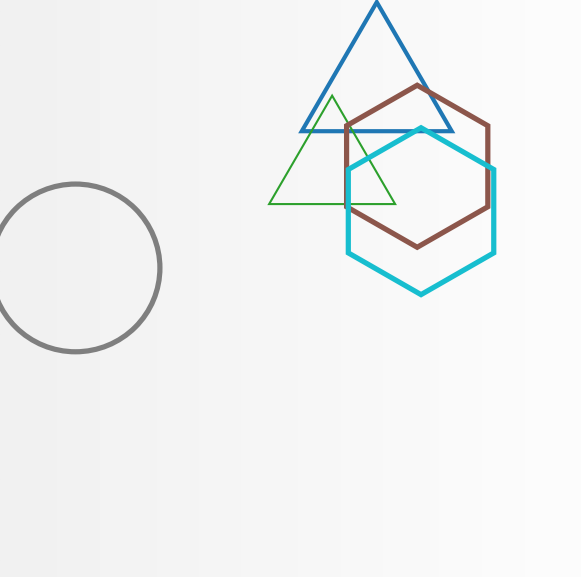[{"shape": "triangle", "thickness": 2, "radius": 0.74, "center": [0.648, 0.846]}, {"shape": "triangle", "thickness": 1, "radius": 0.63, "center": [0.571, 0.708]}, {"shape": "hexagon", "thickness": 2.5, "radius": 0.7, "center": [0.718, 0.711]}, {"shape": "circle", "thickness": 2.5, "radius": 0.73, "center": [0.13, 0.535]}, {"shape": "hexagon", "thickness": 2.5, "radius": 0.72, "center": [0.724, 0.633]}]